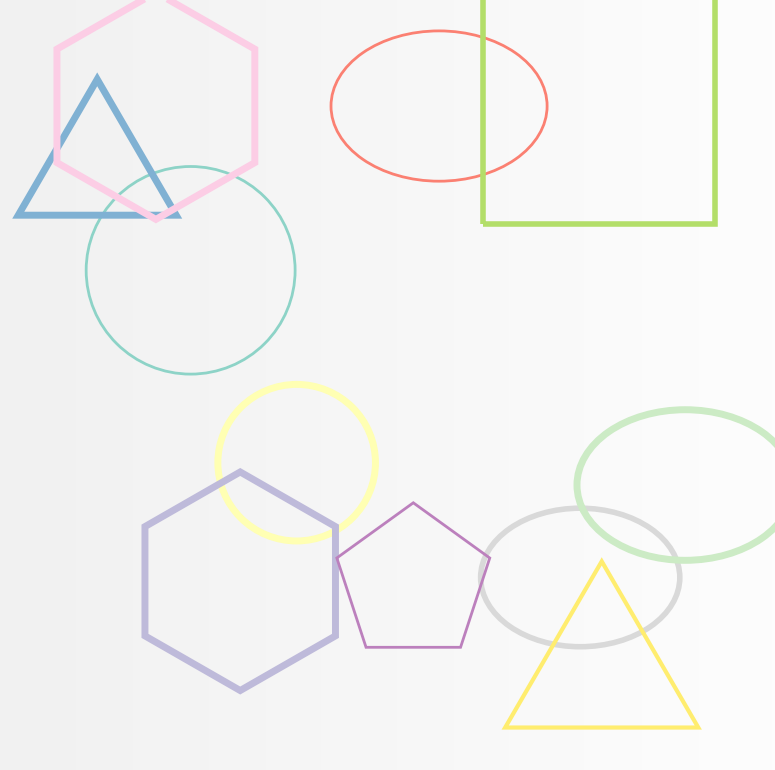[{"shape": "circle", "thickness": 1, "radius": 0.67, "center": [0.246, 0.649]}, {"shape": "circle", "thickness": 2.5, "radius": 0.51, "center": [0.383, 0.399]}, {"shape": "hexagon", "thickness": 2.5, "radius": 0.71, "center": [0.31, 0.245]}, {"shape": "oval", "thickness": 1, "radius": 0.7, "center": [0.567, 0.862]}, {"shape": "triangle", "thickness": 2.5, "radius": 0.59, "center": [0.125, 0.779]}, {"shape": "square", "thickness": 2, "radius": 0.75, "center": [0.773, 0.859]}, {"shape": "hexagon", "thickness": 2.5, "radius": 0.74, "center": [0.201, 0.862]}, {"shape": "oval", "thickness": 2, "radius": 0.64, "center": [0.749, 0.25]}, {"shape": "pentagon", "thickness": 1, "radius": 0.52, "center": [0.533, 0.243]}, {"shape": "oval", "thickness": 2.5, "radius": 0.7, "center": [0.884, 0.37]}, {"shape": "triangle", "thickness": 1.5, "radius": 0.72, "center": [0.776, 0.127]}]